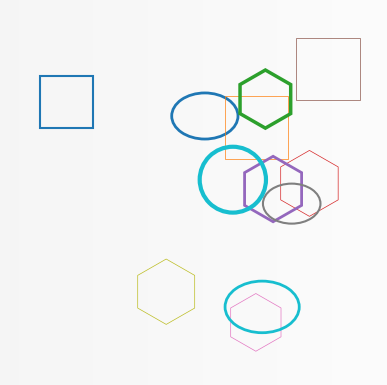[{"shape": "square", "thickness": 1.5, "radius": 0.34, "center": [0.171, 0.735]}, {"shape": "oval", "thickness": 2, "radius": 0.43, "center": [0.529, 0.699]}, {"shape": "square", "thickness": 0.5, "radius": 0.41, "center": [0.661, 0.669]}, {"shape": "hexagon", "thickness": 2.5, "radius": 0.38, "center": [0.685, 0.743]}, {"shape": "hexagon", "thickness": 0.5, "radius": 0.43, "center": [0.799, 0.524]}, {"shape": "hexagon", "thickness": 2, "radius": 0.42, "center": [0.705, 0.509]}, {"shape": "square", "thickness": 0.5, "radius": 0.41, "center": [0.847, 0.821]}, {"shape": "hexagon", "thickness": 0.5, "radius": 0.37, "center": [0.66, 0.163]}, {"shape": "oval", "thickness": 1.5, "radius": 0.37, "center": [0.753, 0.471]}, {"shape": "hexagon", "thickness": 0.5, "radius": 0.42, "center": [0.429, 0.242]}, {"shape": "oval", "thickness": 2, "radius": 0.48, "center": [0.677, 0.203]}, {"shape": "circle", "thickness": 3, "radius": 0.43, "center": [0.601, 0.533]}]